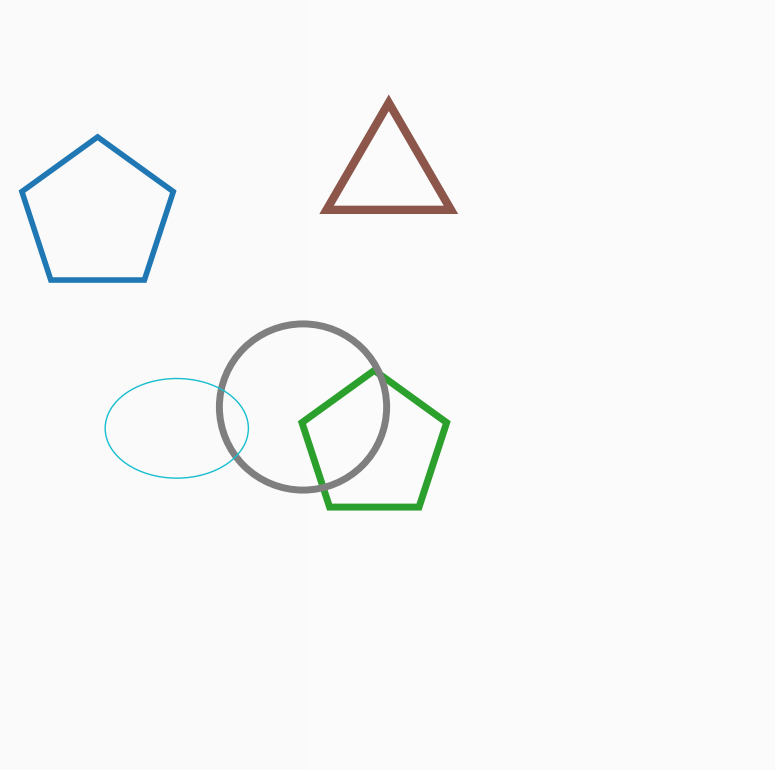[{"shape": "pentagon", "thickness": 2, "radius": 0.51, "center": [0.126, 0.719]}, {"shape": "pentagon", "thickness": 2.5, "radius": 0.49, "center": [0.483, 0.421]}, {"shape": "triangle", "thickness": 3, "radius": 0.46, "center": [0.502, 0.774]}, {"shape": "circle", "thickness": 2.5, "radius": 0.54, "center": [0.391, 0.471]}, {"shape": "oval", "thickness": 0.5, "radius": 0.46, "center": [0.228, 0.444]}]